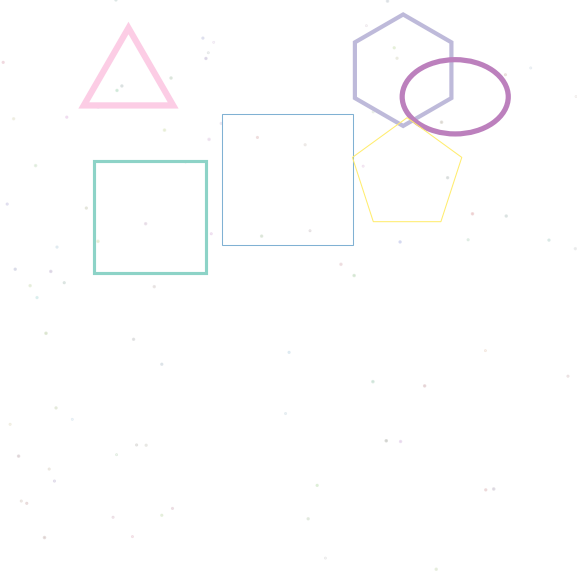[{"shape": "square", "thickness": 1.5, "radius": 0.48, "center": [0.26, 0.624]}, {"shape": "hexagon", "thickness": 2, "radius": 0.48, "center": [0.698, 0.878]}, {"shape": "square", "thickness": 0.5, "radius": 0.57, "center": [0.498, 0.689]}, {"shape": "triangle", "thickness": 3, "radius": 0.45, "center": [0.222, 0.861]}, {"shape": "oval", "thickness": 2.5, "radius": 0.46, "center": [0.788, 0.832]}, {"shape": "pentagon", "thickness": 0.5, "radius": 0.5, "center": [0.705, 0.696]}]